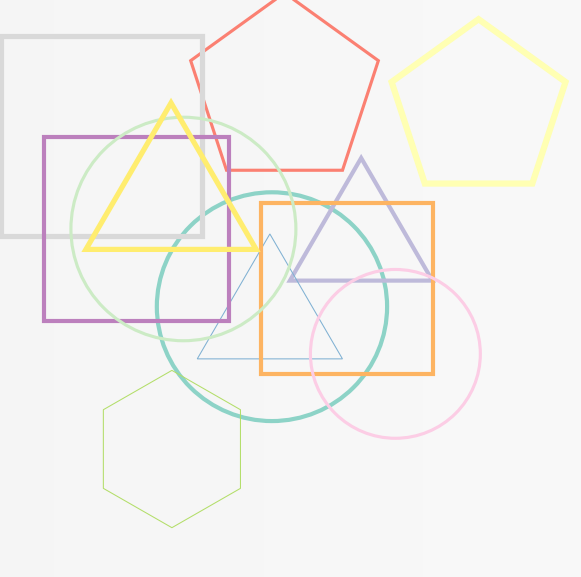[{"shape": "circle", "thickness": 2, "radius": 0.99, "center": [0.468, 0.468]}, {"shape": "pentagon", "thickness": 3, "radius": 0.79, "center": [0.823, 0.809]}, {"shape": "triangle", "thickness": 2, "radius": 0.71, "center": [0.621, 0.584]}, {"shape": "pentagon", "thickness": 1.5, "radius": 0.85, "center": [0.489, 0.842]}, {"shape": "triangle", "thickness": 0.5, "radius": 0.72, "center": [0.464, 0.45]}, {"shape": "square", "thickness": 2, "radius": 0.74, "center": [0.597, 0.499]}, {"shape": "hexagon", "thickness": 0.5, "radius": 0.68, "center": [0.296, 0.222]}, {"shape": "circle", "thickness": 1.5, "radius": 0.73, "center": [0.68, 0.386]}, {"shape": "square", "thickness": 2.5, "radius": 0.86, "center": [0.175, 0.764]}, {"shape": "square", "thickness": 2, "radius": 0.8, "center": [0.234, 0.603]}, {"shape": "circle", "thickness": 1.5, "radius": 0.97, "center": [0.316, 0.603]}, {"shape": "triangle", "thickness": 2.5, "radius": 0.85, "center": [0.294, 0.652]}]